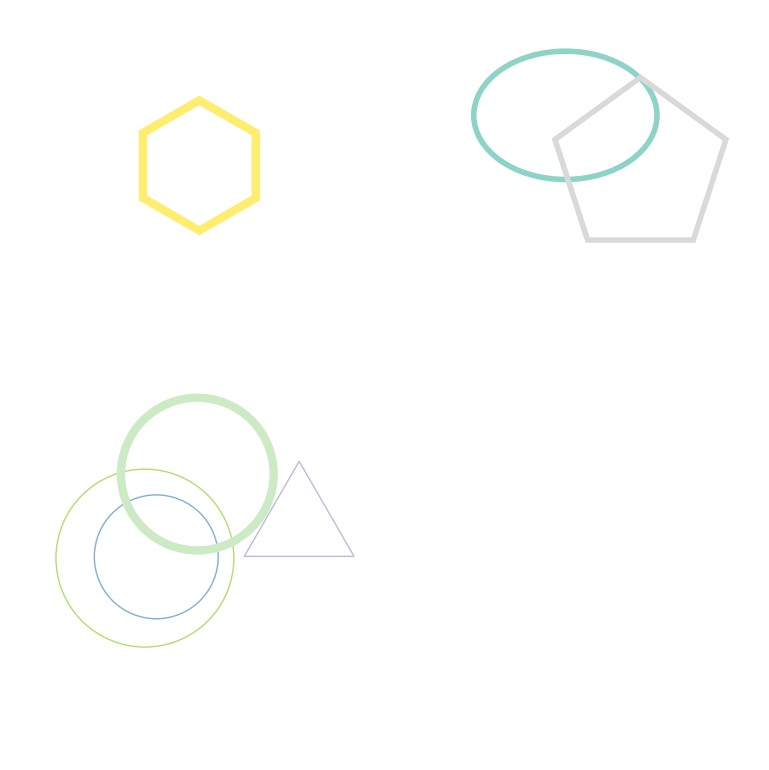[{"shape": "oval", "thickness": 2, "radius": 0.59, "center": [0.734, 0.85]}, {"shape": "triangle", "thickness": 0.5, "radius": 0.41, "center": [0.389, 0.319]}, {"shape": "circle", "thickness": 0.5, "radius": 0.4, "center": [0.203, 0.277]}, {"shape": "circle", "thickness": 0.5, "radius": 0.58, "center": [0.188, 0.275]}, {"shape": "pentagon", "thickness": 2, "radius": 0.58, "center": [0.832, 0.783]}, {"shape": "circle", "thickness": 3, "radius": 0.5, "center": [0.256, 0.384]}, {"shape": "hexagon", "thickness": 3, "radius": 0.42, "center": [0.259, 0.785]}]